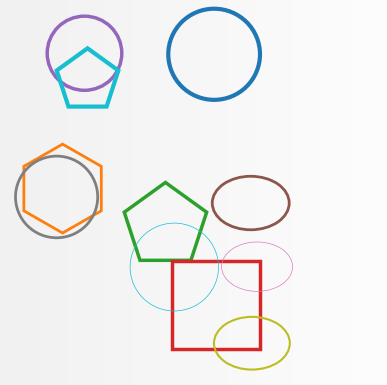[{"shape": "circle", "thickness": 3, "radius": 0.59, "center": [0.553, 0.859]}, {"shape": "hexagon", "thickness": 2, "radius": 0.58, "center": [0.161, 0.51]}, {"shape": "pentagon", "thickness": 2.5, "radius": 0.56, "center": [0.427, 0.414]}, {"shape": "square", "thickness": 2.5, "radius": 0.57, "center": [0.557, 0.208]}, {"shape": "circle", "thickness": 2.5, "radius": 0.48, "center": [0.218, 0.862]}, {"shape": "oval", "thickness": 2, "radius": 0.5, "center": [0.647, 0.473]}, {"shape": "oval", "thickness": 0.5, "radius": 0.46, "center": [0.663, 0.307]}, {"shape": "circle", "thickness": 2, "radius": 0.53, "center": [0.146, 0.488]}, {"shape": "oval", "thickness": 1.5, "radius": 0.49, "center": [0.65, 0.109]}, {"shape": "pentagon", "thickness": 3, "radius": 0.42, "center": [0.226, 0.791]}, {"shape": "circle", "thickness": 0.5, "radius": 0.57, "center": [0.45, 0.306]}]